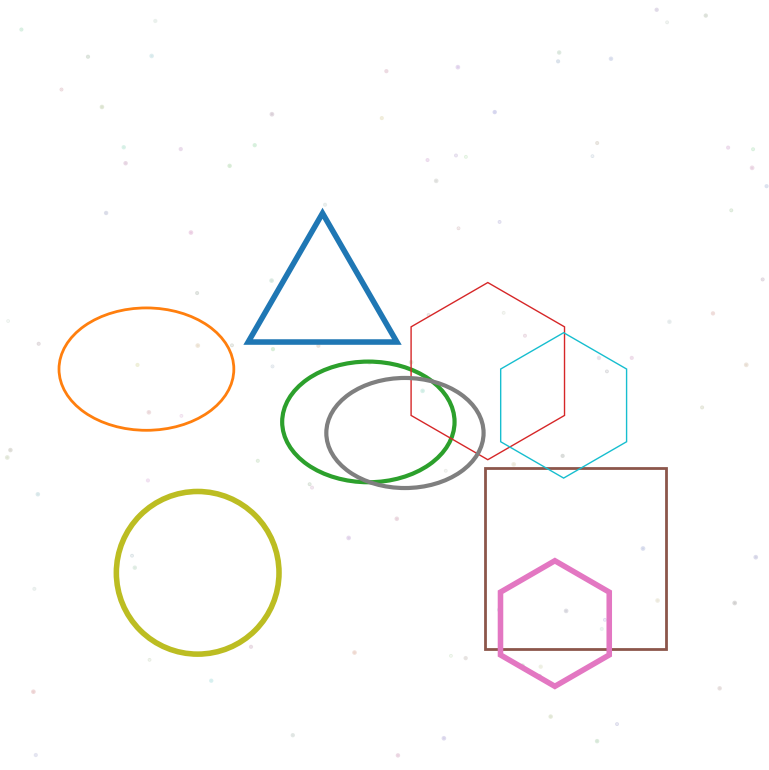[{"shape": "triangle", "thickness": 2, "radius": 0.56, "center": [0.419, 0.612]}, {"shape": "oval", "thickness": 1, "radius": 0.57, "center": [0.19, 0.521]}, {"shape": "oval", "thickness": 1.5, "radius": 0.56, "center": [0.478, 0.452]}, {"shape": "hexagon", "thickness": 0.5, "radius": 0.58, "center": [0.634, 0.518]}, {"shape": "square", "thickness": 1, "radius": 0.59, "center": [0.747, 0.275]}, {"shape": "hexagon", "thickness": 2, "radius": 0.41, "center": [0.721, 0.19]}, {"shape": "oval", "thickness": 1.5, "radius": 0.51, "center": [0.526, 0.438]}, {"shape": "circle", "thickness": 2, "radius": 0.53, "center": [0.257, 0.256]}, {"shape": "hexagon", "thickness": 0.5, "radius": 0.47, "center": [0.732, 0.474]}]